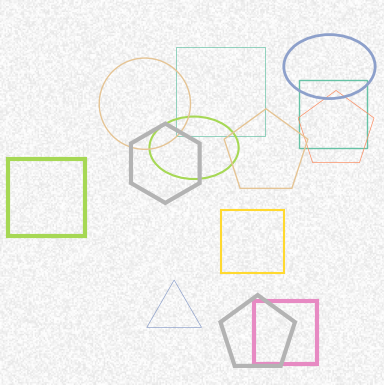[{"shape": "square", "thickness": 1, "radius": 0.44, "center": [0.864, 0.703]}, {"shape": "square", "thickness": 0.5, "radius": 0.58, "center": [0.573, 0.763]}, {"shape": "pentagon", "thickness": 0.5, "radius": 0.52, "center": [0.873, 0.661]}, {"shape": "triangle", "thickness": 0.5, "radius": 0.41, "center": [0.452, 0.191]}, {"shape": "oval", "thickness": 2, "radius": 0.59, "center": [0.856, 0.827]}, {"shape": "square", "thickness": 3, "radius": 0.41, "center": [0.742, 0.137]}, {"shape": "oval", "thickness": 1.5, "radius": 0.58, "center": [0.504, 0.616]}, {"shape": "square", "thickness": 3, "radius": 0.5, "center": [0.121, 0.487]}, {"shape": "square", "thickness": 1.5, "radius": 0.41, "center": [0.655, 0.373]}, {"shape": "circle", "thickness": 1, "radius": 0.59, "center": [0.376, 0.731]}, {"shape": "pentagon", "thickness": 1, "radius": 0.57, "center": [0.691, 0.603]}, {"shape": "hexagon", "thickness": 3, "radius": 0.51, "center": [0.429, 0.576]}, {"shape": "pentagon", "thickness": 3, "radius": 0.51, "center": [0.669, 0.132]}]